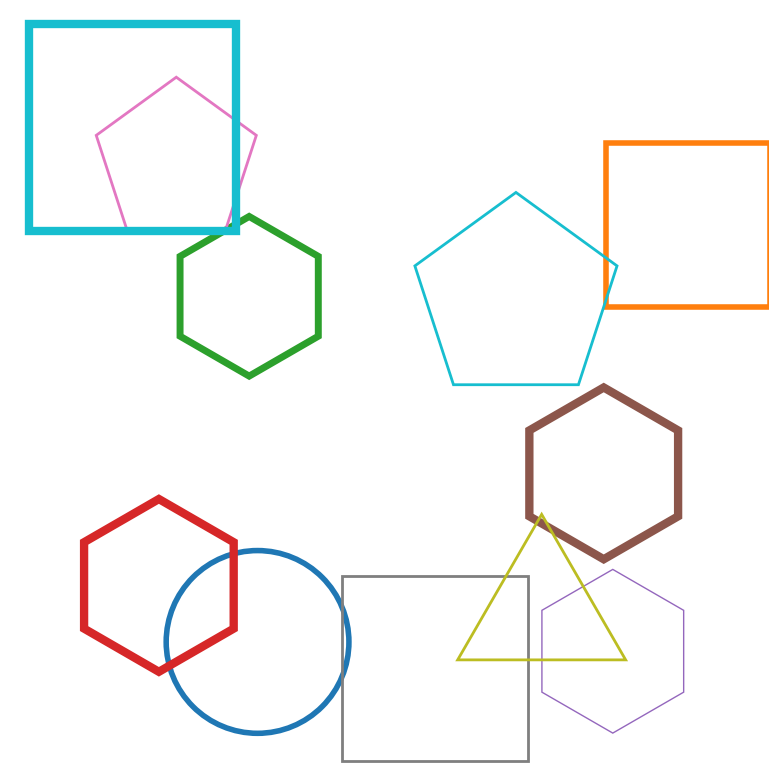[{"shape": "circle", "thickness": 2, "radius": 0.59, "center": [0.334, 0.166]}, {"shape": "square", "thickness": 2, "radius": 0.53, "center": [0.893, 0.707]}, {"shape": "hexagon", "thickness": 2.5, "radius": 0.52, "center": [0.324, 0.615]}, {"shape": "hexagon", "thickness": 3, "radius": 0.56, "center": [0.206, 0.24]}, {"shape": "hexagon", "thickness": 0.5, "radius": 0.53, "center": [0.796, 0.154]}, {"shape": "hexagon", "thickness": 3, "radius": 0.56, "center": [0.784, 0.385]}, {"shape": "pentagon", "thickness": 1, "radius": 0.55, "center": [0.229, 0.79]}, {"shape": "square", "thickness": 1, "radius": 0.6, "center": [0.565, 0.132]}, {"shape": "triangle", "thickness": 1, "radius": 0.63, "center": [0.703, 0.206]}, {"shape": "pentagon", "thickness": 1, "radius": 0.69, "center": [0.67, 0.612]}, {"shape": "square", "thickness": 3, "radius": 0.67, "center": [0.172, 0.835]}]